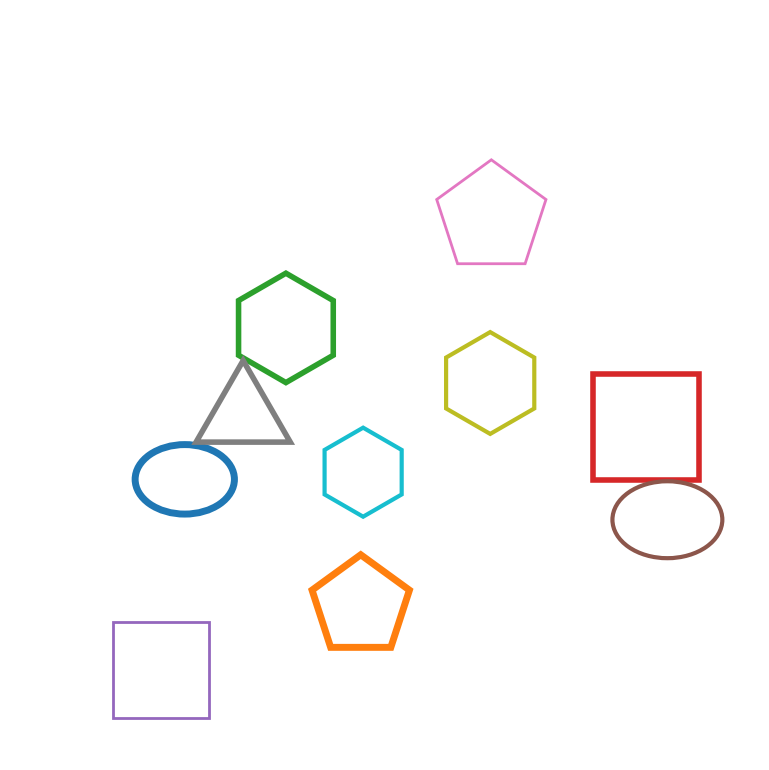[{"shape": "oval", "thickness": 2.5, "radius": 0.32, "center": [0.24, 0.377]}, {"shape": "pentagon", "thickness": 2.5, "radius": 0.33, "center": [0.468, 0.213]}, {"shape": "hexagon", "thickness": 2, "radius": 0.36, "center": [0.371, 0.574]}, {"shape": "square", "thickness": 2, "radius": 0.34, "center": [0.839, 0.446]}, {"shape": "square", "thickness": 1, "radius": 0.31, "center": [0.21, 0.129]}, {"shape": "oval", "thickness": 1.5, "radius": 0.36, "center": [0.867, 0.325]}, {"shape": "pentagon", "thickness": 1, "radius": 0.37, "center": [0.638, 0.718]}, {"shape": "triangle", "thickness": 2, "radius": 0.35, "center": [0.316, 0.461]}, {"shape": "hexagon", "thickness": 1.5, "radius": 0.33, "center": [0.637, 0.503]}, {"shape": "hexagon", "thickness": 1.5, "radius": 0.29, "center": [0.472, 0.387]}]